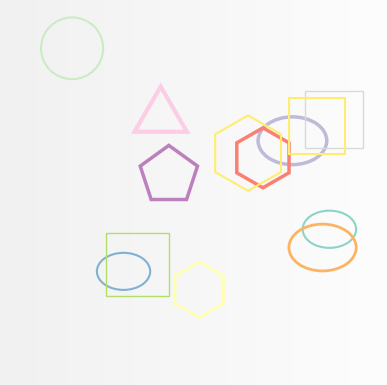[{"shape": "oval", "thickness": 1.5, "radius": 0.35, "center": [0.85, 0.405]}, {"shape": "hexagon", "thickness": 2, "radius": 0.36, "center": [0.514, 0.247]}, {"shape": "oval", "thickness": 2.5, "radius": 0.44, "center": [0.755, 0.634]}, {"shape": "hexagon", "thickness": 2.5, "radius": 0.39, "center": [0.678, 0.59]}, {"shape": "oval", "thickness": 1.5, "radius": 0.34, "center": [0.319, 0.295]}, {"shape": "oval", "thickness": 2, "radius": 0.43, "center": [0.832, 0.357]}, {"shape": "square", "thickness": 1, "radius": 0.41, "center": [0.355, 0.314]}, {"shape": "triangle", "thickness": 3, "radius": 0.39, "center": [0.415, 0.697]}, {"shape": "square", "thickness": 1, "radius": 0.37, "center": [0.862, 0.689]}, {"shape": "pentagon", "thickness": 2.5, "radius": 0.39, "center": [0.436, 0.545]}, {"shape": "circle", "thickness": 1.5, "radius": 0.4, "center": [0.186, 0.875]}, {"shape": "hexagon", "thickness": 1.5, "radius": 0.49, "center": [0.64, 0.602]}, {"shape": "square", "thickness": 1.5, "radius": 0.36, "center": [0.819, 0.673]}]